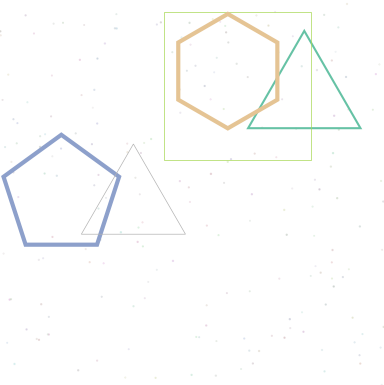[{"shape": "triangle", "thickness": 1.5, "radius": 0.84, "center": [0.79, 0.751]}, {"shape": "pentagon", "thickness": 3, "radius": 0.79, "center": [0.159, 0.492]}, {"shape": "square", "thickness": 0.5, "radius": 0.96, "center": [0.616, 0.776]}, {"shape": "hexagon", "thickness": 3, "radius": 0.74, "center": [0.592, 0.815]}, {"shape": "triangle", "thickness": 0.5, "radius": 0.78, "center": [0.346, 0.47]}]